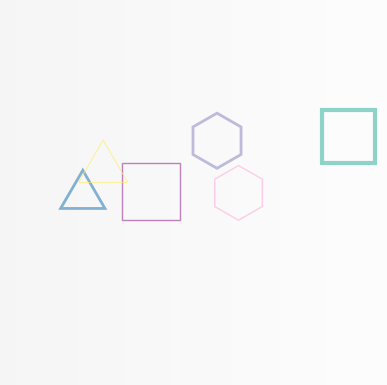[{"shape": "square", "thickness": 3, "radius": 0.34, "center": [0.899, 0.646]}, {"shape": "hexagon", "thickness": 2, "radius": 0.36, "center": [0.56, 0.634]}, {"shape": "triangle", "thickness": 2, "radius": 0.33, "center": [0.214, 0.492]}, {"shape": "hexagon", "thickness": 1, "radius": 0.35, "center": [0.616, 0.499]}, {"shape": "square", "thickness": 1, "radius": 0.37, "center": [0.389, 0.503]}, {"shape": "triangle", "thickness": 0.5, "radius": 0.37, "center": [0.266, 0.563]}]